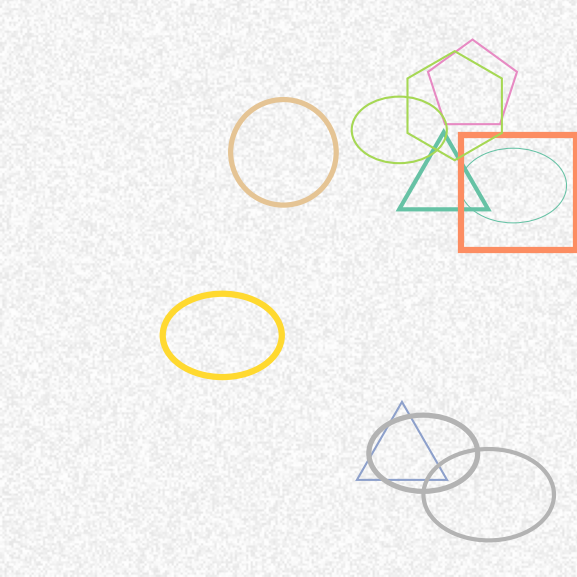[{"shape": "triangle", "thickness": 2, "radius": 0.44, "center": [0.768, 0.681]}, {"shape": "oval", "thickness": 0.5, "radius": 0.46, "center": [0.889, 0.678]}, {"shape": "square", "thickness": 3, "radius": 0.5, "center": [0.898, 0.666]}, {"shape": "triangle", "thickness": 1, "radius": 0.45, "center": [0.696, 0.213]}, {"shape": "pentagon", "thickness": 1, "radius": 0.41, "center": [0.818, 0.85]}, {"shape": "hexagon", "thickness": 1, "radius": 0.47, "center": [0.787, 0.816]}, {"shape": "oval", "thickness": 1, "radius": 0.41, "center": [0.691, 0.774]}, {"shape": "oval", "thickness": 3, "radius": 0.52, "center": [0.385, 0.418]}, {"shape": "circle", "thickness": 2.5, "radius": 0.46, "center": [0.491, 0.735]}, {"shape": "oval", "thickness": 2.5, "radius": 0.47, "center": [0.733, 0.214]}, {"shape": "oval", "thickness": 2, "radius": 0.57, "center": [0.846, 0.143]}]